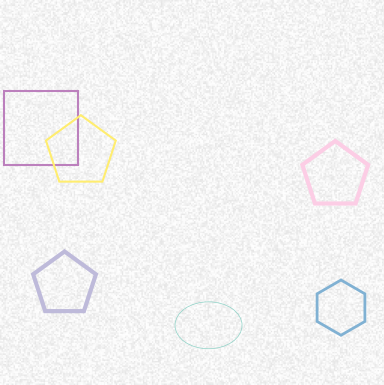[{"shape": "oval", "thickness": 0.5, "radius": 0.44, "center": [0.542, 0.155]}, {"shape": "pentagon", "thickness": 3, "radius": 0.43, "center": [0.168, 0.261]}, {"shape": "hexagon", "thickness": 2, "radius": 0.36, "center": [0.886, 0.201]}, {"shape": "pentagon", "thickness": 3, "radius": 0.45, "center": [0.871, 0.544]}, {"shape": "square", "thickness": 1.5, "radius": 0.48, "center": [0.107, 0.667]}, {"shape": "pentagon", "thickness": 1.5, "radius": 0.48, "center": [0.21, 0.605]}]